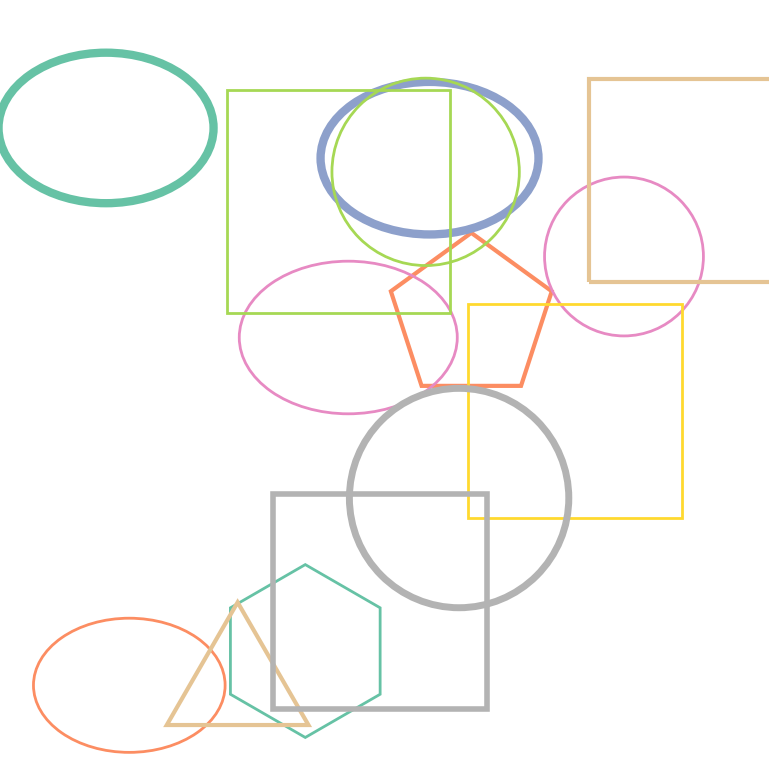[{"shape": "hexagon", "thickness": 1, "radius": 0.56, "center": [0.396, 0.154]}, {"shape": "oval", "thickness": 3, "radius": 0.7, "center": [0.138, 0.834]}, {"shape": "oval", "thickness": 1, "radius": 0.62, "center": [0.168, 0.11]}, {"shape": "pentagon", "thickness": 1.5, "radius": 0.55, "center": [0.612, 0.588]}, {"shape": "oval", "thickness": 3, "radius": 0.71, "center": [0.558, 0.795]}, {"shape": "circle", "thickness": 1, "radius": 0.52, "center": [0.81, 0.667]}, {"shape": "oval", "thickness": 1, "radius": 0.71, "center": [0.452, 0.562]}, {"shape": "circle", "thickness": 1, "radius": 0.61, "center": [0.553, 0.777]}, {"shape": "square", "thickness": 1, "radius": 0.72, "center": [0.44, 0.738]}, {"shape": "square", "thickness": 1, "radius": 0.69, "center": [0.747, 0.466]}, {"shape": "triangle", "thickness": 1.5, "radius": 0.53, "center": [0.309, 0.112]}, {"shape": "square", "thickness": 1.5, "radius": 0.66, "center": [0.896, 0.765]}, {"shape": "square", "thickness": 2, "radius": 0.7, "center": [0.493, 0.219]}, {"shape": "circle", "thickness": 2.5, "radius": 0.71, "center": [0.596, 0.353]}]